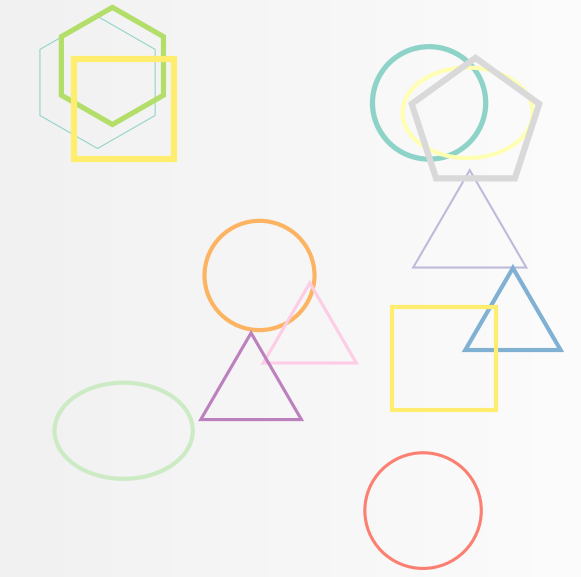[{"shape": "hexagon", "thickness": 0.5, "radius": 0.57, "center": [0.168, 0.856]}, {"shape": "circle", "thickness": 2.5, "radius": 0.49, "center": [0.738, 0.821]}, {"shape": "oval", "thickness": 2, "radius": 0.56, "center": [0.804, 0.804]}, {"shape": "triangle", "thickness": 1, "radius": 0.56, "center": [0.808, 0.592]}, {"shape": "circle", "thickness": 1.5, "radius": 0.5, "center": [0.728, 0.115]}, {"shape": "triangle", "thickness": 2, "radius": 0.47, "center": [0.882, 0.44]}, {"shape": "circle", "thickness": 2, "radius": 0.47, "center": [0.446, 0.522]}, {"shape": "hexagon", "thickness": 2.5, "radius": 0.51, "center": [0.193, 0.885]}, {"shape": "triangle", "thickness": 1.5, "radius": 0.46, "center": [0.533, 0.417]}, {"shape": "pentagon", "thickness": 3, "radius": 0.58, "center": [0.818, 0.784]}, {"shape": "triangle", "thickness": 1.5, "radius": 0.5, "center": [0.432, 0.323]}, {"shape": "oval", "thickness": 2, "radius": 0.59, "center": [0.213, 0.253]}, {"shape": "square", "thickness": 3, "radius": 0.43, "center": [0.213, 0.81]}, {"shape": "square", "thickness": 2, "radius": 0.45, "center": [0.764, 0.378]}]